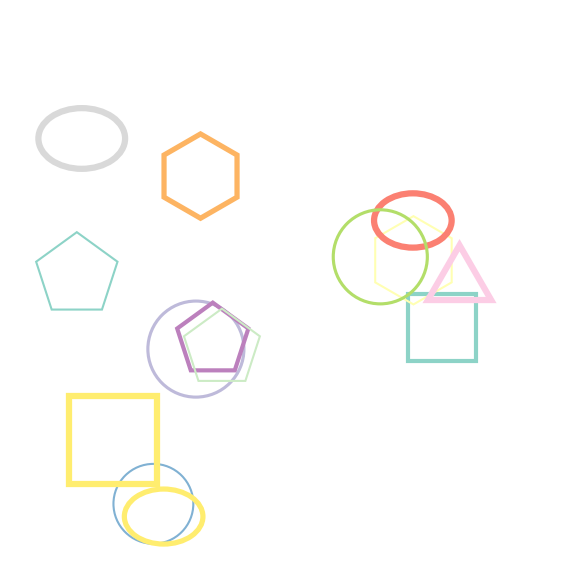[{"shape": "square", "thickness": 2, "radius": 0.29, "center": [0.765, 0.432]}, {"shape": "pentagon", "thickness": 1, "radius": 0.37, "center": [0.133, 0.523]}, {"shape": "hexagon", "thickness": 1, "radius": 0.38, "center": [0.716, 0.548]}, {"shape": "circle", "thickness": 1.5, "radius": 0.42, "center": [0.339, 0.395]}, {"shape": "oval", "thickness": 3, "radius": 0.34, "center": [0.715, 0.617]}, {"shape": "circle", "thickness": 1, "radius": 0.35, "center": [0.266, 0.127]}, {"shape": "hexagon", "thickness": 2.5, "radius": 0.36, "center": [0.347, 0.694]}, {"shape": "circle", "thickness": 1.5, "radius": 0.41, "center": [0.659, 0.554]}, {"shape": "triangle", "thickness": 3, "radius": 0.32, "center": [0.796, 0.511]}, {"shape": "oval", "thickness": 3, "radius": 0.38, "center": [0.142, 0.759]}, {"shape": "pentagon", "thickness": 2, "radius": 0.32, "center": [0.368, 0.41]}, {"shape": "pentagon", "thickness": 1, "radius": 0.35, "center": [0.384, 0.395]}, {"shape": "square", "thickness": 3, "radius": 0.38, "center": [0.196, 0.238]}, {"shape": "oval", "thickness": 2.5, "radius": 0.34, "center": [0.283, 0.105]}]